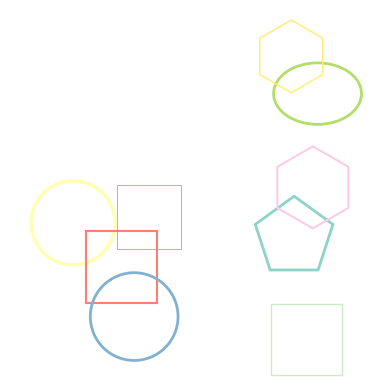[{"shape": "pentagon", "thickness": 2, "radius": 0.53, "center": [0.764, 0.384]}, {"shape": "circle", "thickness": 2.5, "radius": 0.55, "center": [0.19, 0.421]}, {"shape": "square", "thickness": 1.5, "radius": 0.46, "center": [0.315, 0.306]}, {"shape": "circle", "thickness": 2, "radius": 0.57, "center": [0.349, 0.178]}, {"shape": "oval", "thickness": 2, "radius": 0.57, "center": [0.825, 0.757]}, {"shape": "hexagon", "thickness": 1.5, "radius": 0.53, "center": [0.813, 0.513]}, {"shape": "square", "thickness": 0.5, "radius": 0.42, "center": [0.387, 0.436]}, {"shape": "square", "thickness": 1, "radius": 0.46, "center": [0.795, 0.118]}, {"shape": "hexagon", "thickness": 1, "radius": 0.47, "center": [0.757, 0.854]}]